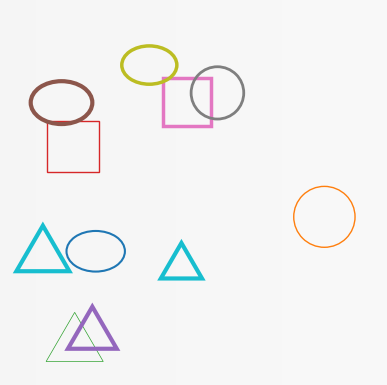[{"shape": "oval", "thickness": 1.5, "radius": 0.38, "center": [0.247, 0.347]}, {"shape": "circle", "thickness": 1, "radius": 0.4, "center": [0.837, 0.437]}, {"shape": "triangle", "thickness": 0.5, "radius": 0.43, "center": [0.193, 0.104]}, {"shape": "square", "thickness": 1, "radius": 0.34, "center": [0.188, 0.619]}, {"shape": "triangle", "thickness": 3, "radius": 0.36, "center": [0.238, 0.131]}, {"shape": "oval", "thickness": 3, "radius": 0.4, "center": [0.159, 0.733]}, {"shape": "square", "thickness": 2.5, "radius": 0.31, "center": [0.482, 0.734]}, {"shape": "circle", "thickness": 2, "radius": 0.34, "center": [0.561, 0.759]}, {"shape": "oval", "thickness": 2.5, "radius": 0.36, "center": [0.385, 0.831]}, {"shape": "triangle", "thickness": 3, "radius": 0.31, "center": [0.468, 0.307]}, {"shape": "triangle", "thickness": 3, "radius": 0.39, "center": [0.111, 0.335]}]